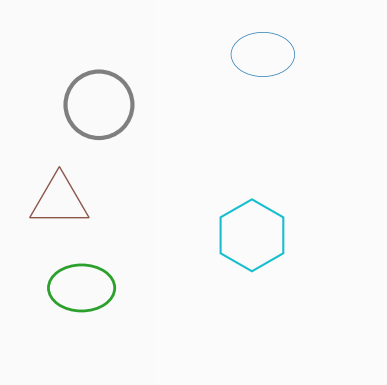[{"shape": "oval", "thickness": 0.5, "radius": 0.41, "center": [0.678, 0.859]}, {"shape": "oval", "thickness": 2, "radius": 0.43, "center": [0.211, 0.252]}, {"shape": "triangle", "thickness": 1, "radius": 0.44, "center": [0.153, 0.479]}, {"shape": "circle", "thickness": 3, "radius": 0.43, "center": [0.255, 0.728]}, {"shape": "hexagon", "thickness": 1.5, "radius": 0.47, "center": [0.65, 0.389]}]